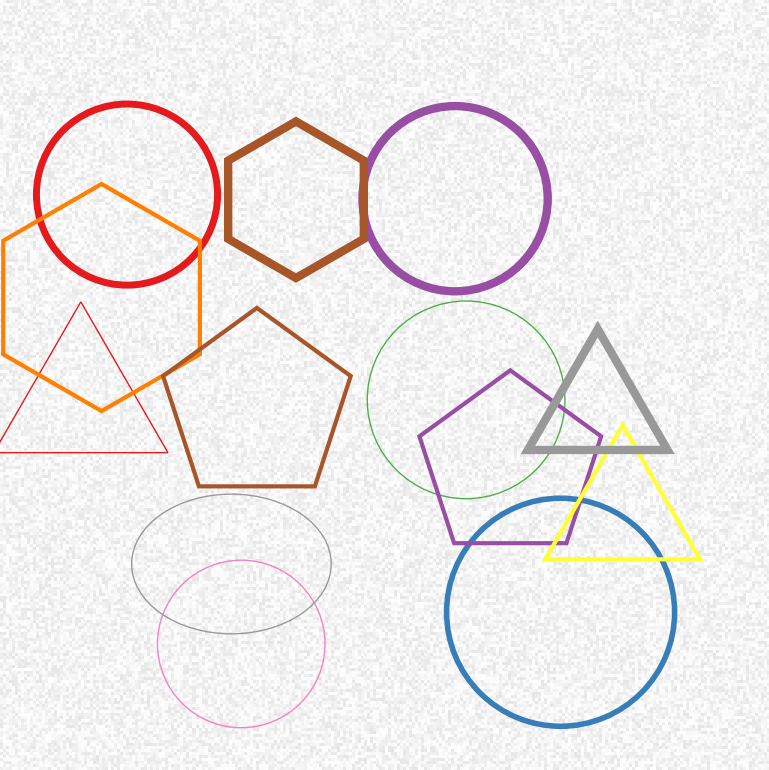[{"shape": "triangle", "thickness": 0.5, "radius": 0.65, "center": [0.105, 0.477]}, {"shape": "circle", "thickness": 2.5, "radius": 0.59, "center": [0.165, 0.747]}, {"shape": "circle", "thickness": 2, "radius": 0.74, "center": [0.728, 0.205]}, {"shape": "circle", "thickness": 0.5, "radius": 0.64, "center": [0.605, 0.481]}, {"shape": "circle", "thickness": 3, "radius": 0.6, "center": [0.591, 0.742]}, {"shape": "pentagon", "thickness": 1.5, "radius": 0.62, "center": [0.663, 0.395]}, {"shape": "hexagon", "thickness": 1.5, "radius": 0.74, "center": [0.132, 0.614]}, {"shape": "triangle", "thickness": 1.5, "radius": 0.58, "center": [0.809, 0.332]}, {"shape": "hexagon", "thickness": 3, "radius": 0.51, "center": [0.384, 0.741]}, {"shape": "pentagon", "thickness": 1.5, "radius": 0.64, "center": [0.334, 0.472]}, {"shape": "circle", "thickness": 0.5, "radius": 0.54, "center": [0.313, 0.164]}, {"shape": "triangle", "thickness": 3, "radius": 0.52, "center": [0.776, 0.468]}, {"shape": "oval", "thickness": 0.5, "radius": 0.65, "center": [0.301, 0.268]}]